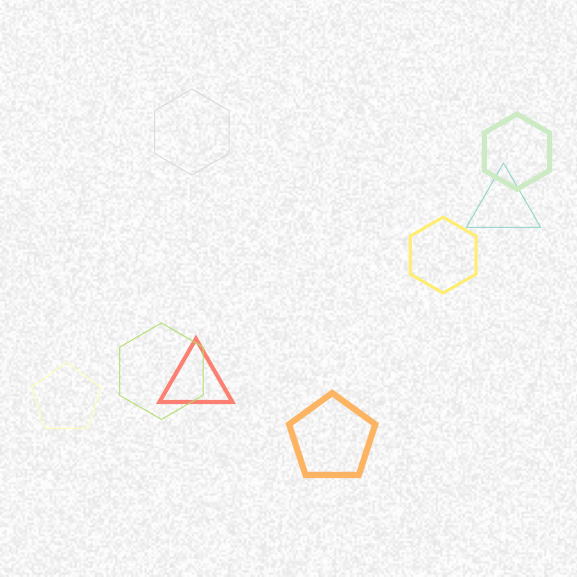[{"shape": "triangle", "thickness": 0.5, "radius": 0.37, "center": [0.872, 0.643]}, {"shape": "pentagon", "thickness": 0.5, "radius": 0.32, "center": [0.115, 0.309]}, {"shape": "triangle", "thickness": 2, "radius": 0.36, "center": [0.339, 0.34]}, {"shape": "pentagon", "thickness": 3, "radius": 0.39, "center": [0.575, 0.24]}, {"shape": "hexagon", "thickness": 0.5, "radius": 0.42, "center": [0.28, 0.356]}, {"shape": "hexagon", "thickness": 0.5, "radius": 0.37, "center": [0.332, 0.771]}, {"shape": "hexagon", "thickness": 2.5, "radius": 0.33, "center": [0.895, 0.737]}, {"shape": "hexagon", "thickness": 1.5, "radius": 0.33, "center": [0.767, 0.557]}]